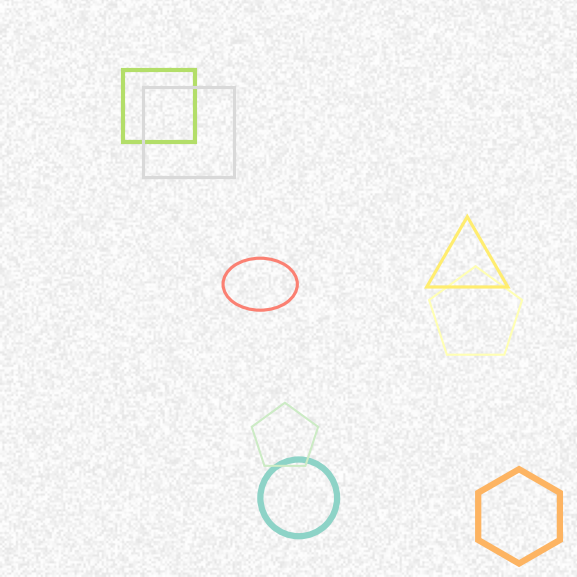[{"shape": "circle", "thickness": 3, "radius": 0.33, "center": [0.517, 0.137]}, {"shape": "pentagon", "thickness": 1, "radius": 0.42, "center": [0.824, 0.453]}, {"shape": "oval", "thickness": 1.5, "radius": 0.32, "center": [0.451, 0.507]}, {"shape": "hexagon", "thickness": 3, "radius": 0.41, "center": [0.899, 0.105]}, {"shape": "square", "thickness": 2, "radius": 0.31, "center": [0.275, 0.816]}, {"shape": "square", "thickness": 1.5, "radius": 0.39, "center": [0.326, 0.771]}, {"shape": "pentagon", "thickness": 1, "radius": 0.3, "center": [0.493, 0.241]}, {"shape": "triangle", "thickness": 1.5, "radius": 0.41, "center": [0.809, 0.543]}]